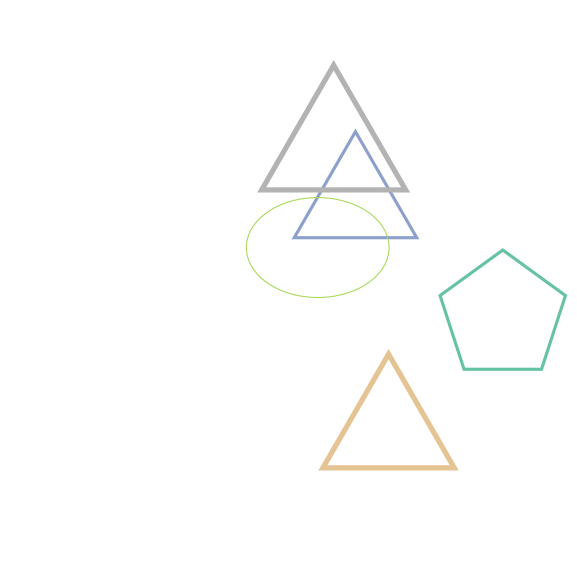[{"shape": "pentagon", "thickness": 1.5, "radius": 0.57, "center": [0.871, 0.452]}, {"shape": "triangle", "thickness": 1.5, "radius": 0.61, "center": [0.616, 0.649]}, {"shape": "oval", "thickness": 0.5, "radius": 0.62, "center": [0.55, 0.57]}, {"shape": "triangle", "thickness": 2.5, "radius": 0.66, "center": [0.673, 0.255]}, {"shape": "triangle", "thickness": 2.5, "radius": 0.72, "center": [0.578, 0.742]}]